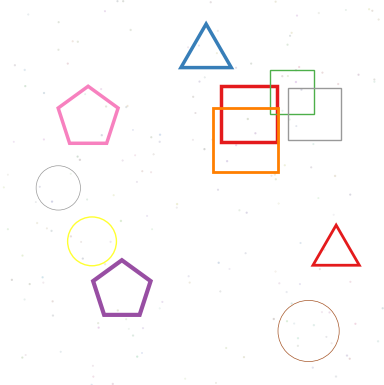[{"shape": "triangle", "thickness": 2, "radius": 0.35, "center": [0.873, 0.346]}, {"shape": "square", "thickness": 2.5, "radius": 0.37, "center": [0.646, 0.704]}, {"shape": "triangle", "thickness": 2.5, "radius": 0.38, "center": [0.535, 0.862]}, {"shape": "square", "thickness": 1, "radius": 0.29, "center": [0.757, 0.762]}, {"shape": "pentagon", "thickness": 3, "radius": 0.39, "center": [0.317, 0.246]}, {"shape": "square", "thickness": 2, "radius": 0.42, "center": [0.638, 0.636]}, {"shape": "circle", "thickness": 1, "radius": 0.32, "center": [0.239, 0.373]}, {"shape": "circle", "thickness": 0.5, "radius": 0.4, "center": [0.802, 0.14]}, {"shape": "pentagon", "thickness": 2.5, "radius": 0.41, "center": [0.229, 0.694]}, {"shape": "square", "thickness": 1, "radius": 0.34, "center": [0.816, 0.704]}, {"shape": "circle", "thickness": 0.5, "radius": 0.29, "center": [0.151, 0.512]}]